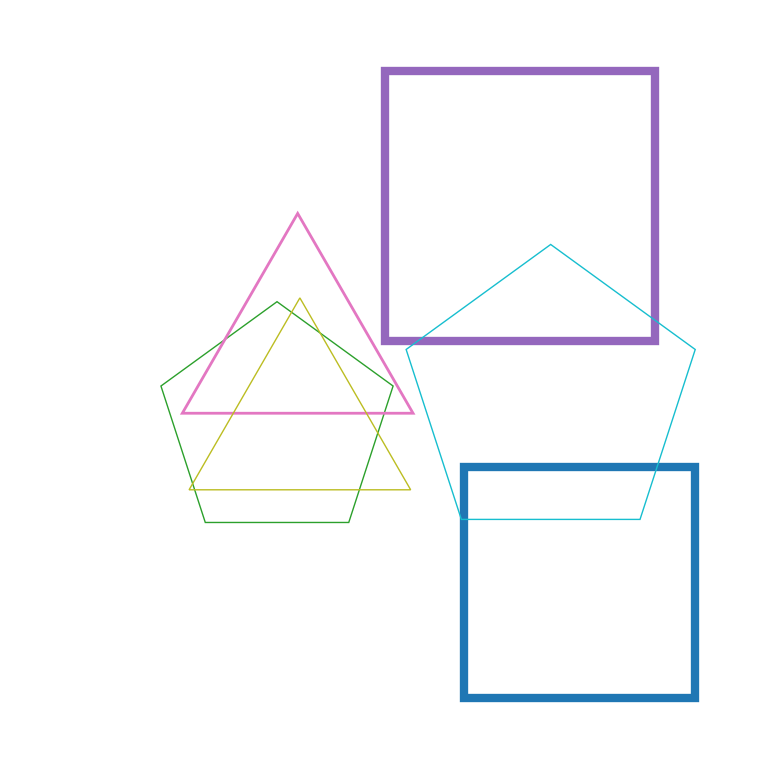[{"shape": "square", "thickness": 3, "radius": 0.75, "center": [0.753, 0.243]}, {"shape": "pentagon", "thickness": 0.5, "radius": 0.79, "center": [0.36, 0.45]}, {"shape": "square", "thickness": 3, "radius": 0.87, "center": [0.675, 0.733]}, {"shape": "triangle", "thickness": 1, "radius": 0.86, "center": [0.387, 0.55]}, {"shape": "triangle", "thickness": 0.5, "radius": 0.83, "center": [0.389, 0.447]}, {"shape": "pentagon", "thickness": 0.5, "radius": 0.99, "center": [0.715, 0.485]}]